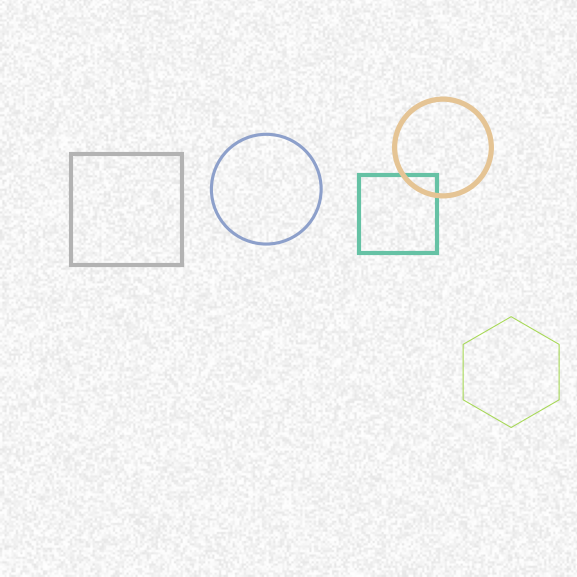[{"shape": "square", "thickness": 2, "radius": 0.34, "center": [0.69, 0.628]}, {"shape": "circle", "thickness": 1.5, "radius": 0.48, "center": [0.461, 0.672]}, {"shape": "hexagon", "thickness": 0.5, "radius": 0.48, "center": [0.885, 0.355]}, {"shape": "circle", "thickness": 2.5, "radius": 0.42, "center": [0.767, 0.744]}, {"shape": "square", "thickness": 2, "radius": 0.48, "center": [0.22, 0.636]}]